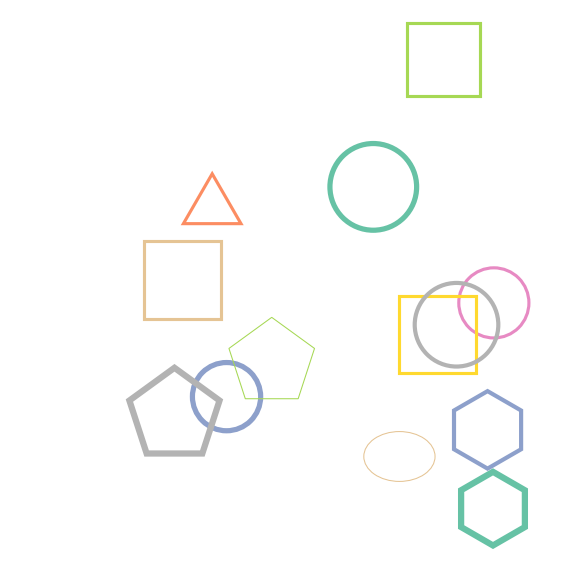[{"shape": "hexagon", "thickness": 3, "radius": 0.32, "center": [0.854, 0.118]}, {"shape": "circle", "thickness": 2.5, "radius": 0.38, "center": [0.646, 0.676]}, {"shape": "triangle", "thickness": 1.5, "radius": 0.29, "center": [0.367, 0.641]}, {"shape": "hexagon", "thickness": 2, "radius": 0.34, "center": [0.844, 0.255]}, {"shape": "circle", "thickness": 2.5, "radius": 0.3, "center": [0.392, 0.312]}, {"shape": "circle", "thickness": 1.5, "radius": 0.3, "center": [0.855, 0.475]}, {"shape": "pentagon", "thickness": 0.5, "radius": 0.39, "center": [0.471, 0.372]}, {"shape": "square", "thickness": 1.5, "radius": 0.31, "center": [0.768, 0.897]}, {"shape": "square", "thickness": 1.5, "radius": 0.33, "center": [0.758, 0.42]}, {"shape": "square", "thickness": 1.5, "radius": 0.34, "center": [0.316, 0.514]}, {"shape": "oval", "thickness": 0.5, "radius": 0.31, "center": [0.692, 0.209]}, {"shape": "circle", "thickness": 2, "radius": 0.36, "center": [0.791, 0.437]}, {"shape": "pentagon", "thickness": 3, "radius": 0.41, "center": [0.302, 0.28]}]